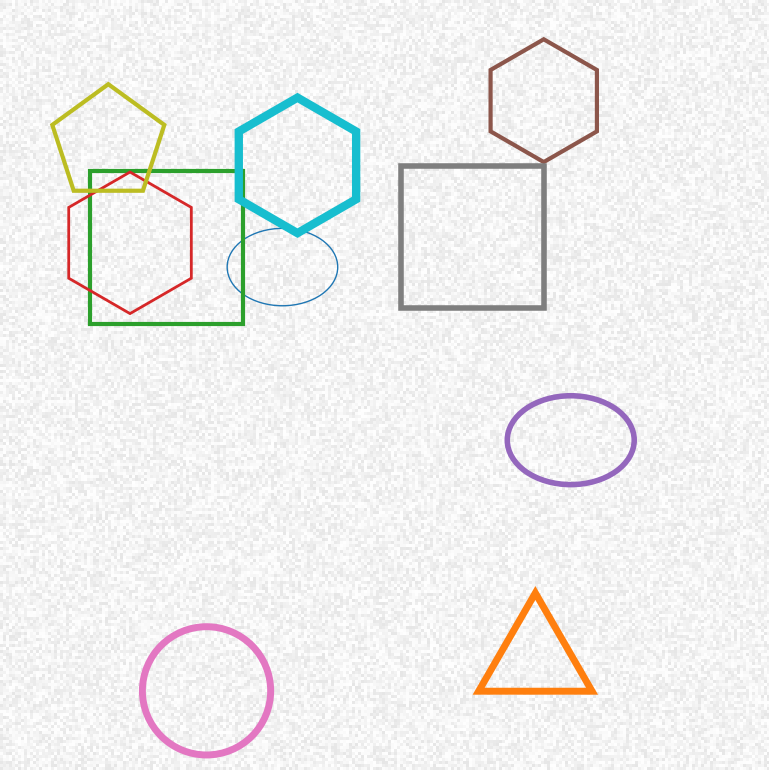[{"shape": "oval", "thickness": 0.5, "radius": 0.36, "center": [0.367, 0.653]}, {"shape": "triangle", "thickness": 2.5, "radius": 0.43, "center": [0.695, 0.145]}, {"shape": "square", "thickness": 1.5, "radius": 0.5, "center": [0.216, 0.678]}, {"shape": "hexagon", "thickness": 1, "radius": 0.46, "center": [0.169, 0.685]}, {"shape": "oval", "thickness": 2, "radius": 0.41, "center": [0.741, 0.428]}, {"shape": "hexagon", "thickness": 1.5, "radius": 0.4, "center": [0.706, 0.869]}, {"shape": "circle", "thickness": 2.5, "radius": 0.42, "center": [0.268, 0.103]}, {"shape": "square", "thickness": 2, "radius": 0.46, "center": [0.614, 0.692]}, {"shape": "pentagon", "thickness": 1.5, "radius": 0.38, "center": [0.141, 0.814]}, {"shape": "hexagon", "thickness": 3, "radius": 0.44, "center": [0.386, 0.785]}]